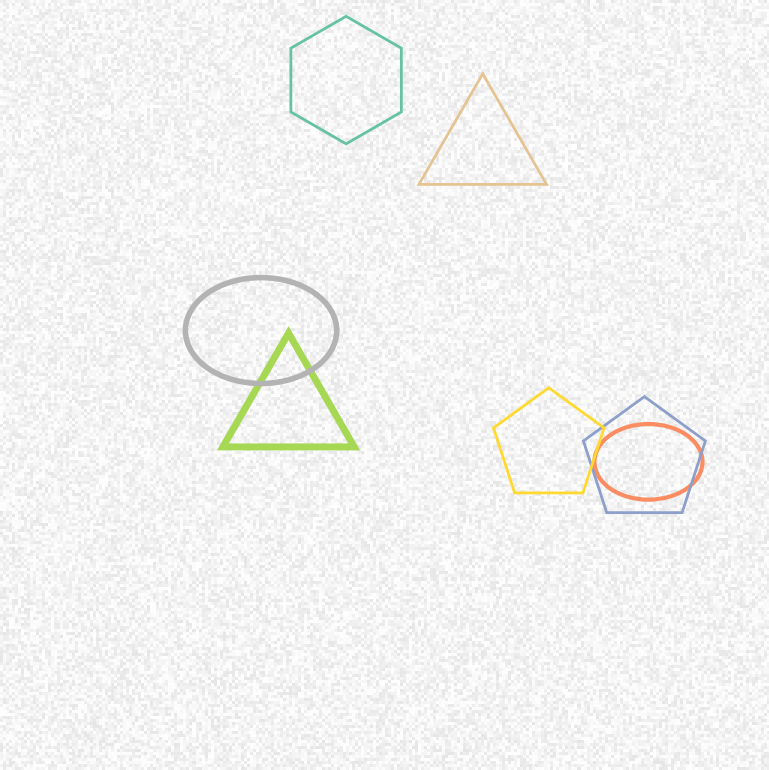[{"shape": "hexagon", "thickness": 1, "radius": 0.41, "center": [0.449, 0.896]}, {"shape": "oval", "thickness": 1.5, "radius": 0.35, "center": [0.842, 0.4]}, {"shape": "pentagon", "thickness": 1, "radius": 0.42, "center": [0.837, 0.402]}, {"shape": "triangle", "thickness": 2.5, "radius": 0.49, "center": [0.375, 0.469]}, {"shape": "pentagon", "thickness": 1, "radius": 0.38, "center": [0.713, 0.421]}, {"shape": "triangle", "thickness": 1, "radius": 0.48, "center": [0.627, 0.808]}, {"shape": "oval", "thickness": 2, "radius": 0.49, "center": [0.339, 0.571]}]